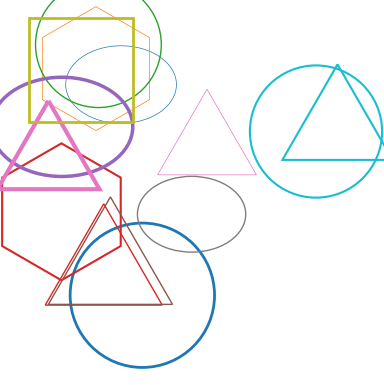[{"shape": "circle", "thickness": 2, "radius": 0.94, "center": [0.37, 0.233]}, {"shape": "oval", "thickness": 0.5, "radius": 0.72, "center": [0.314, 0.78]}, {"shape": "hexagon", "thickness": 0.5, "radius": 0.8, "center": [0.249, 0.822]}, {"shape": "circle", "thickness": 1, "radius": 0.82, "center": [0.256, 0.884]}, {"shape": "triangle", "thickness": 1, "radius": 0.88, "center": [0.269, 0.295]}, {"shape": "hexagon", "thickness": 1.5, "radius": 0.89, "center": [0.16, 0.45]}, {"shape": "oval", "thickness": 2.5, "radius": 0.92, "center": [0.161, 0.67]}, {"shape": "triangle", "thickness": 1, "radius": 0.93, "center": [0.287, 0.302]}, {"shape": "triangle", "thickness": 3, "radius": 0.77, "center": [0.126, 0.585]}, {"shape": "triangle", "thickness": 0.5, "radius": 0.74, "center": [0.538, 0.62]}, {"shape": "oval", "thickness": 1, "radius": 0.7, "center": [0.498, 0.444]}, {"shape": "square", "thickness": 2, "radius": 0.67, "center": [0.21, 0.819]}, {"shape": "triangle", "thickness": 1.5, "radius": 0.83, "center": [0.877, 0.667]}, {"shape": "circle", "thickness": 1.5, "radius": 0.86, "center": [0.821, 0.658]}]